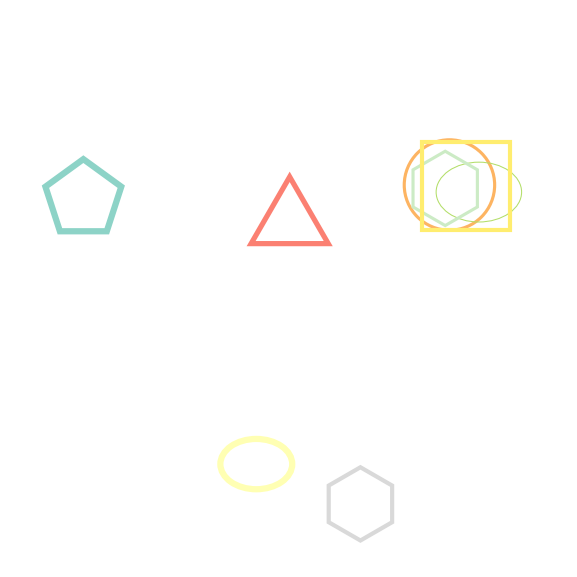[{"shape": "pentagon", "thickness": 3, "radius": 0.35, "center": [0.144, 0.655]}, {"shape": "oval", "thickness": 3, "radius": 0.31, "center": [0.444, 0.196]}, {"shape": "triangle", "thickness": 2.5, "radius": 0.39, "center": [0.502, 0.616]}, {"shape": "circle", "thickness": 1.5, "radius": 0.39, "center": [0.778, 0.679]}, {"shape": "oval", "thickness": 0.5, "radius": 0.37, "center": [0.829, 0.667]}, {"shape": "hexagon", "thickness": 2, "radius": 0.32, "center": [0.624, 0.127]}, {"shape": "hexagon", "thickness": 1.5, "radius": 0.32, "center": [0.771, 0.673]}, {"shape": "square", "thickness": 2, "radius": 0.38, "center": [0.807, 0.677]}]